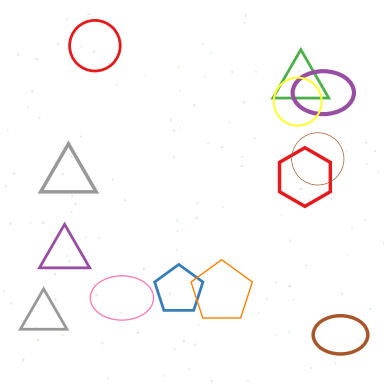[{"shape": "circle", "thickness": 2, "radius": 0.33, "center": [0.247, 0.881]}, {"shape": "hexagon", "thickness": 2.5, "radius": 0.38, "center": [0.792, 0.54]}, {"shape": "pentagon", "thickness": 2, "radius": 0.33, "center": [0.464, 0.247]}, {"shape": "triangle", "thickness": 2, "radius": 0.42, "center": [0.781, 0.787]}, {"shape": "triangle", "thickness": 2, "radius": 0.38, "center": [0.168, 0.342]}, {"shape": "oval", "thickness": 3, "radius": 0.4, "center": [0.84, 0.759]}, {"shape": "pentagon", "thickness": 1, "radius": 0.42, "center": [0.576, 0.242]}, {"shape": "circle", "thickness": 1.5, "radius": 0.31, "center": [0.773, 0.736]}, {"shape": "circle", "thickness": 0.5, "radius": 0.34, "center": [0.825, 0.587]}, {"shape": "oval", "thickness": 2.5, "radius": 0.35, "center": [0.884, 0.13]}, {"shape": "oval", "thickness": 1, "radius": 0.41, "center": [0.317, 0.226]}, {"shape": "triangle", "thickness": 2, "radius": 0.35, "center": [0.113, 0.18]}, {"shape": "triangle", "thickness": 2.5, "radius": 0.42, "center": [0.178, 0.543]}]